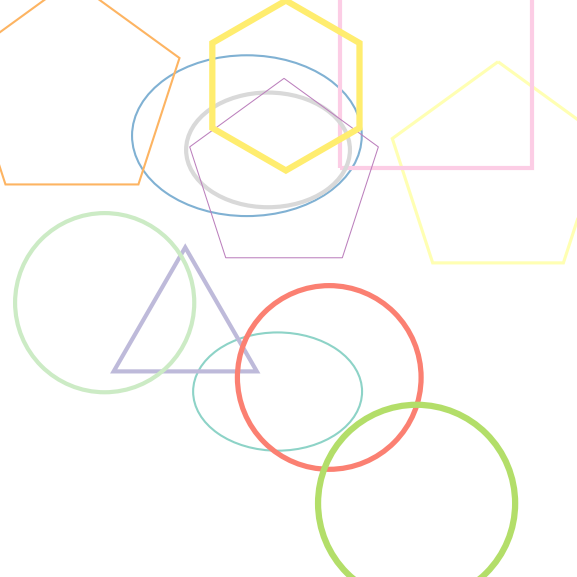[{"shape": "oval", "thickness": 1, "radius": 0.73, "center": [0.481, 0.321]}, {"shape": "pentagon", "thickness": 1.5, "radius": 0.96, "center": [0.862, 0.7]}, {"shape": "triangle", "thickness": 2, "radius": 0.72, "center": [0.321, 0.428]}, {"shape": "circle", "thickness": 2.5, "radius": 0.8, "center": [0.57, 0.346]}, {"shape": "oval", "thickness": 1, "radius": 0.99, "center": [0.428, 0.764]}, {"shape": "pentagon", "thickness": 1, "radius": 0.98, "center": [0.125, 0.838]}, {"shape": "circle", "thickness": 3, "radius": 0.85, "center": [0.721, 0.128]}, {"shape": "square", "thickness": 2, "radius": 0.83, "center": [0.755, 0.874]}, {"shape": "oval", "thickness": 2, "radius": 0.71, "center": [0.464, 0.74]}, {"shape": "pentagon", "thickness": 0.5, "radius": 0.86, "center": [0.492, 0.692]}, {"shape": "circle", "thickness": 2, "radius": 0.78, "center": [0.181, 0.475]}, {"shape": "hexagon", "thickness": 3, "radius": 0.74, "center": [0.495, 0.851]}]